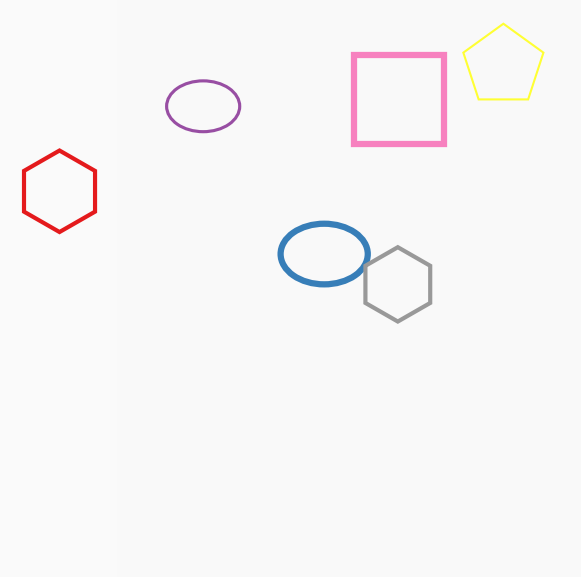[{"shape": "hexagon", "thickness": 2, "radius": 0.35, "center": [0.102, 0.668]}, {"shape": "oval", "thickness": 3, "radius": 0.37, "center": [0.558, 0.559]}, {"shape": "oval", "thickness": 1.5, "radius": 0.31, "center": [0.35, 0.815]}, {"shape": "pentagon", "thickness": 1, "radius": 0.36, "center": [0.866, 0.886]}, {"shape": "square", "thickness": 3, "radius": 0.39, "center": [0.687, 0.827]}, {"shape": "hexagon", "thickness": 2, "radius": 0.32, "center": [0.684, 0.507]}]